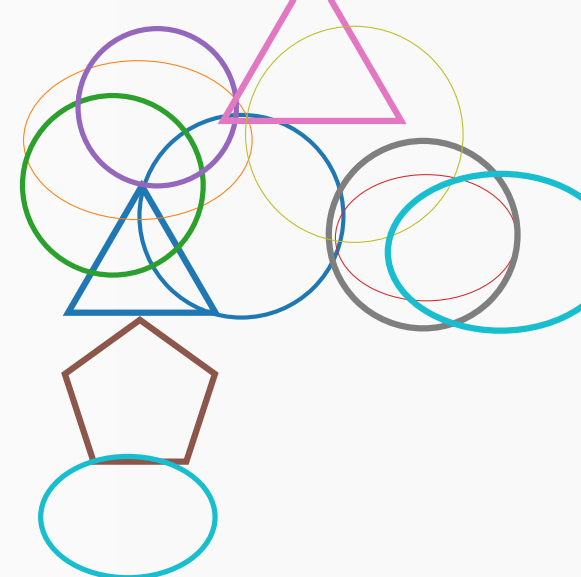[{"shape": "circle", "thickness": 2, "radius": 0.88, "center": [0.415, 0.625]}, {"shape": "triangle", "thickness": 3, "radius": 0.73, "center": [0.244, 0.531]}, {"shape": "oval", "thickness": 0.5, "radius": 0.98, "center": [0.237, 0.756]}, {"shape": "circle", "thickness": 2.5, "radius": 0.78, "center": [0.194, 0.678]}, {"shape": "oval", "thickness": 0.5, "radius": 0.78, "center": [0.733, 0.587]}, {"shape": "circle", "thickness": 2.5, "radius": 0.68, "center": [0.27, 0.813]}, {"shape": "pentagon", "thickness": 3, "radius": 0.68, "center": [0.241, 0.31]}, {"shape": "triangle", "thickness": 3, "radius": 0.88, "center": [0.537, 0.878]}, {"shape": "circle", "thickness": 3, "radius": 0.81, "center": [0.728, 0.593]}, {"shape": "circle", "thickness": 0.5, "radius": 0.94, "center": [0.61, 0.767]}, {"shape": "oval", "thickness": 3, "radius": 0.97, "center": [0.861, 0.562]}, {"shape": "oval", "thickness": 2.5, "radius": 0.75, "center": [0.22, 0.104]}]